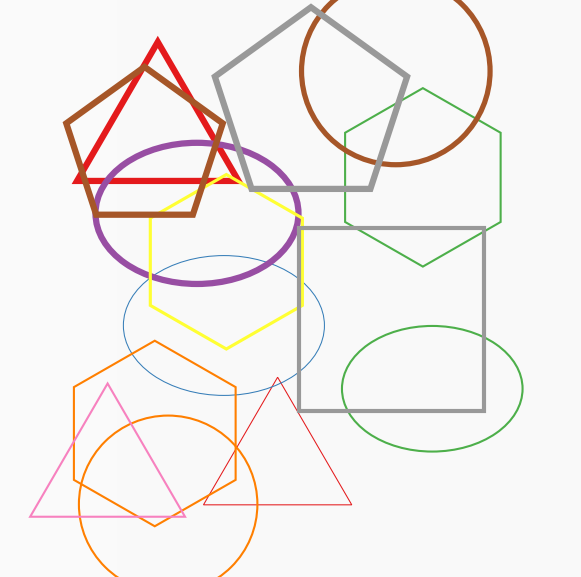[{"shape": "triangle", "thickness": 0.5, "radius": 0.74, "center": [0.478, 0.199]}, {"shape": "triangle", "thickness": 3, "radius": 0.8, "center": [0.271, 0.766]}, {"shape": "oval", "thickness": 0.5, "radius": 0.86, "center": [0.385, 0.436]}, {"shape": "hexagon", "thickness": 1, "radius": 0.77, "center": [0.728, 0.692]}, {"shape": "oval", "thickness": 1, "radius": 0.78, "center": [0.744, 0.326]}, {"shape": "oval", "thickness": 3, "radius": 0.87, "center": [0.339, 0.63]}, {"shape": "hexagon", "thickness": 1, "radius": 0.8, "center": [0.266, 0.248]}, {"shape": "circle", "thickness": 1, "radius": 0.77, "center": [0.289, 0.126]}, {"shape": "hexagon", "thickness": 1.5, "radius": 0.76, "center": [0.389, 0.546]}, {"shape": "circle", "thickness": 2.5, "radius": 0.81, "center": [0.681, 0.876]}, {"shape": "pentagon", "thickness": 3, "radius": 0.71, "center": [0.249, 0.742]}, {"shape": "triangle", "thickness": 1, "radius": 0.77, "center": [0.185, 0.181]}, {"shape": "pentagon", "thickness": 3, "radius": 0.87, "center": [0.535, 0.813]}, {"shape": "square", "thickness": 2, "radius": 0.79, "center": [0.674, 0.446]}]